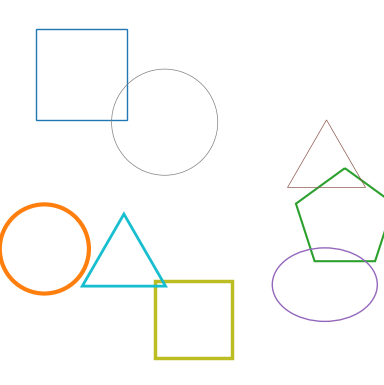[{"shape": "square", "thickness": 1, "radius": 0.59, "center": [0.211, 0.806]}, {"shape": "circle", "thickness": 3, "radius": 0.58, "center": [0.115, 0.353]}, {"shape": "pentagon", "thickness": 1.5, "radius": 0.67, "center": [0.896, 0.43]}, {"shape": "oval", "thickness": 1, "radius": 0.68, "center": [0.844, 0.261]}, {"shape": "triangle", "thickness": 0.5, "radius": 0.59, "center": [0.848, 0.571]}, {"shape": "circle", "thickness": 0.5, "radius": 0.69, "center": [0.428, 0.683]}, {"shape": "square", "thickness": 2.5, "radius": 0.5, "center": [0.504, 0.171]}, {"shape": "triangle", "thickness": 2, "radius": 0.62, "center": [0.322, 0.319]}]